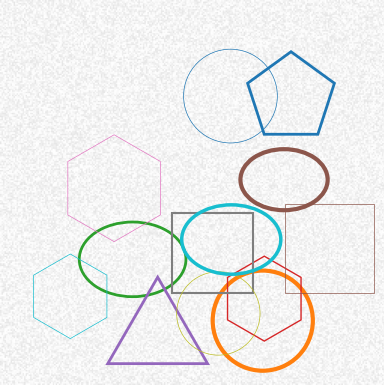[{"shape": "circle", "thickness": 0.5, "radius": 0.61, "center": [0.599, 0.75]}, {"shape": "pentagon", "thickness": 2, "radius": 0.59, "center": [0.756, 0.747]}, {"shape": "circle", "thickness": 3, "radius": 0.65, "center": [0.683, 0.167]}, {"shape": "oval", "thickness": 2, "radius": 0.69, "center": [0.344, 0.326]}, {"shape": "hexagon", "thickness": 1, "radius": 0.55, "center": [0.686, 0.224]}, {"shape": "triangle", "thickness": 2, "radius": 0.75, "center": [0.41, 0.13]}, {"shape": "oval", "thickness": 3, "radius": 0.57, "center": [0.738, 0.533]}, {"shape": "square", "thickness": 0.5, "radius": 0.58, "center": [0.856, 0.354]}, {"shape": "hexagon", "thickness": 0.5, "radius": 0.69, "center": [0.296, 0.511]}, {"shape": "square", "thickness": 1.5, "radius": 0.52, "center": [0.552, 0.343]}, {"shape": "circle", "thickness": 0.5, "radius": 0.54, "center": [0.567, 0.186]}, {"shape": "hexagon", "thickness": 0.5, "radius": 0.55, "center": [0.183, 0.23]}, {"shape": "oval", "thickness": 2.5, "radius": 0.64, "center": [0.601, 0.378]}]